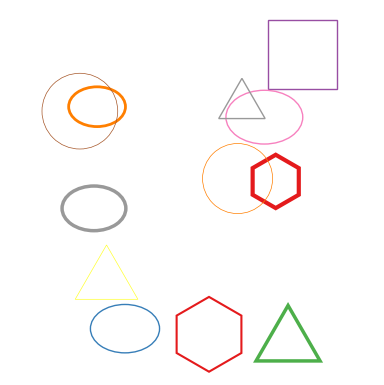[{"shape": "hexagon", "thickness": 1.5, "radius": 0.49, "center": [0.543, 0.132]}, {"shape": "hexagon", "thickness": 3, "radius": 0.35, "center": [0.716, 0.529]}, {"shape": "oval", "thickness": 1, "radius": 0.45, "center": [0.325, 0.146]}, {"shape": "triangle", "thickness": 2.5, "radius": 0.48, "center": [0.748, 0.111]}, {"shape": "square", "thickness": 1, "radius": 0.45, "center": [0.786, 0.859]}, {"shape": "oval", "thickness": 2, "radius": 0.37, "center": [0.252, 0.723]}, {"shape": "circle", "thickness": 0.5, "radius": 0.46, "center": [0.617, 0.536]}, {"shape": "triangle", "thickness": 0.5, "radius": 0.47, "center": [0.277, 0.27]}, {"shape": "circle", "thickness": 0.5, "radius": 0.49, "center": [0.207, 0.711]}, {"shape": "oval", "thickness": 1, "radius": 0.5, "center": [0.687, 0.696]}, {"shape": "triangle", "thickness": 1, "radius": 0.35, "center": [0.628, 0.727]}, {"shape": "oval", "thickness": 2.5, "radius": 0.41, "center": [0.244, 0.459]}]